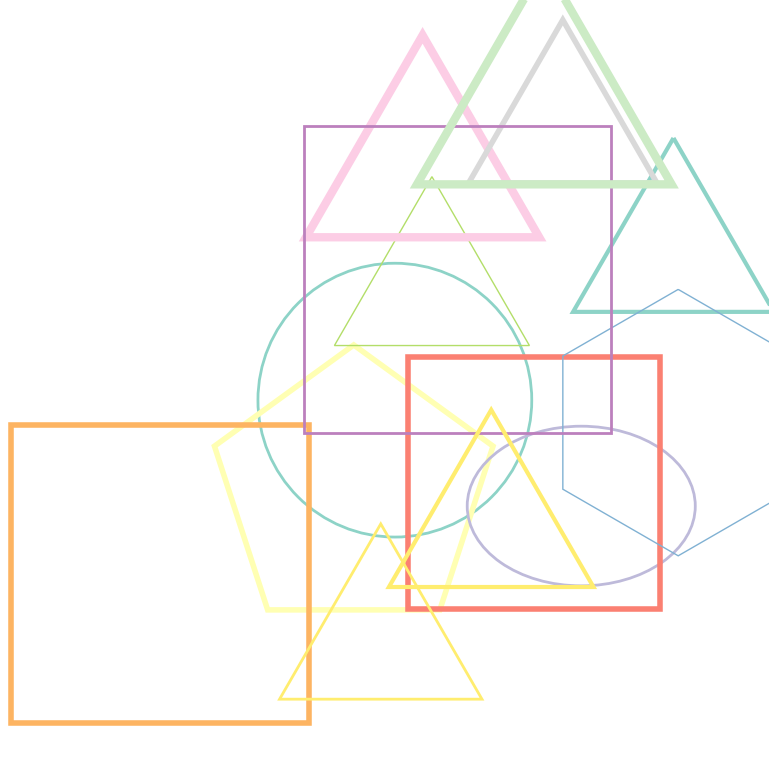[{"shape": "triangle", "thickness": 1.5, "radius": 0.75, "center": [0.875, 0.67]}, {"shape": "circle", "thickness": 1, "radius": 0.89, "center": [0.513, 0.48]}, {"shape": "pentagon", "thickness": 2, "radius": 0.95, "center": [0.459, 0.362]}, {"shape": "oval", "thickness": 1, "radius": 0.74, "center": [0.755, 0.343]}, {"shape": "square", "thickness": 2, "radius": 0.82, "center": [0.693, 0.373]}, {"shape": "hexagon", "thickness": 0.5, "radius": 0.86, "center": [0.881, 0.451]}, {"shape": "square", "thickness": 2, "radius": 0.97, "center": [0.208, 0.254]}, {"shape": "triangle", "thickness": 0.5, "radius": 0.73, "center": [0.561, 0.624]}, {"shape": "triangle", "thickness": 3, "radius": 0.87, "center": [0.549, 0.779]}, {"shape": "triangle", "thickness": 2, "radius": 0.71, "center": [0.731, 0.833]}, {"shape": "square", "thickness": 1, "radius": 1.0, "center": [0.594, 0.637]}, {"shape": "triangle", "thickness": 3, "radius": 0.95, "center": [0.707, 0.856]}, {"shape": "triangle", "thickness": 1, "radius": 0.76, "center": [0.494, 0.168]}, {"shape": "triangle", "thickness": 1.5, "radius": 0.77, "center": [0.638, 0.314]}]